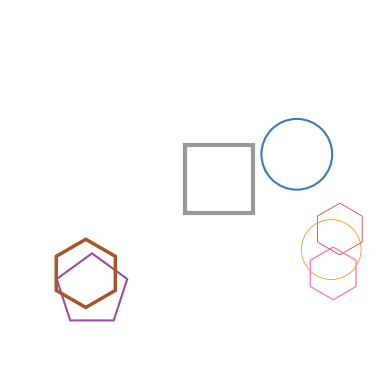[{"shape": "hexagon", "thickness": 0.5, "radius": 0.34, "center": [0.883, 0.405]}, {"shape": "circle", "thickness": 1.5, "radius": 0.46, "center": [0.771, 0.599]}, {"shape": "pentagon", "thickness": 1.5, "radius": 0.48, "center": [0.239, 0.246]}, {"shape": "circle", "thickness": 0.5, "radius": 0.39, "center": [0.86, 0.352]}, {"shape": "hexagon", "thickness": 2.5, "radius": 0.44, "center": [0.223, 0.29]}, {"shape": "hexagon", "thickness": 1, "radius": 0.34, "center": [0.865, 0.29]}, {"shape": "square", "thickness": 3, "radius": 0.44, "center": [0.57, 0.534]}]